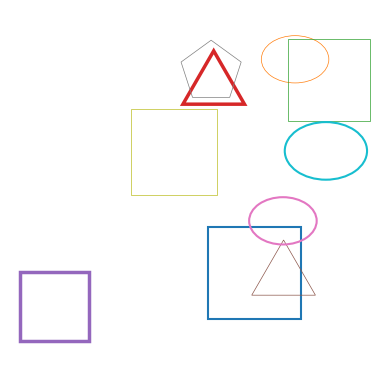[{"shape": "square", "thickness": 1.5, "radius": 0.6, "center": [0.661, 0.292]}, {"shape": "oval", "thickness": 0.5, "radius": 0.44, "center": [0.766, 0.846]}, {"shape": "square", "thickness": 0.5, "radius": 0.53, "center": [0.854, 0.793]}, {"shape": "triangle", "thickness": 2.5, "radius": 0.46, "center": [0.555, 0.776]}, {"shape": "square", "thickness": 2.5, "radius": 0.45, "center": [0.141, 0.205]}, {"shape": "triangle", "thickness": 0.5, "radius": 0.48, "center": [0.737, 0.281]}, {"shape": "oval", "thickness": 1.5, "radius": 0.44, "center": [0.735, 0.426]}, {"shape": "pentagon", "thickness": 0.5, "radius": 0.41, "center": [0.548, 0.813]}, {"shape": "square", "thickness": 0.5, "radius": 0.56, "center": [0.453, 0.605]}, {"shape": "oval", "thickness": 1.5, "radius": 0.53, "center": [0.846, 0.608]}]